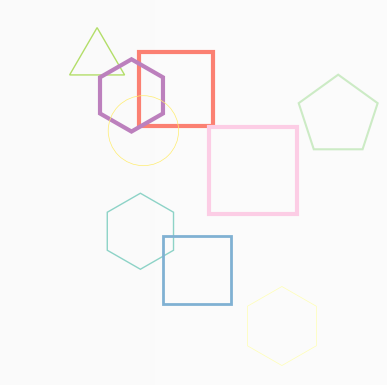[{"shape": "hexagon", "thickness": 1, "radius": 0.49, "center": [0.362, 0.399]}, {"shape": "hexagon", "thickness": 0.5, "radius": 0.51, "center": [0.727, 0.153]}, {"shape": "square", "thickness": 3, "radius": 0.48, "center": [0.454, 0.769]}, {"shape": "square", "thickness": 2, "radius": 0.44, "center": [0.508, 0.299]}, {"shape": "triangle", "thickness": 1, "radius": 0.41, "center": [0.251, 0.846]}, {"shape": "square", "thickness": 3, "radius": 0.57, "center": [0.652, 0.557]}, {"shape": "hexagon", "thickness": 3, "radius": 0.47, "center": [0.339, 0.752]}, {"shape": "pentagon", "thickness": 1.5, "radius": 0.54, "center": [0.873, 0.699]}, {"shape": "circle", "thickness": 0.5, "radius": 0.45, "center": [0.37, 0.661]}]